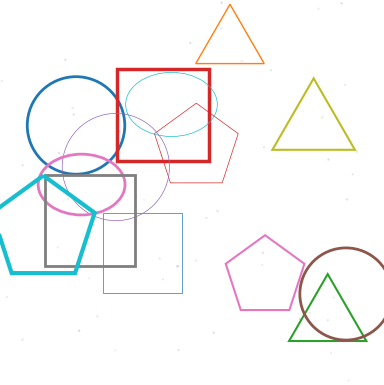[{"shape": "square", "thickness": 0.5, "radius": 0.52, "center": [0.371, 0.344]}, {"shape": "circle", "thickness": 2, "radius": 0.63, "center": [0.197, 0.674]}, {"shape": "triangle", "thickness": 1, "radius": 0.51, "center": [0.597, 0.886]}, {"shape": "triangle", "thickness": 1.5, "radius": 0.58, "center": [0.851, 0.172]}, {"shape": "square", "thickness": 2.5, "radius": 0.6, "center": [0.424, 0.701]}, {"shape": "pentagon", "thickness": 0.5, "radius": 0.57, "center": [0.51, 0.618]}, {"shape": "circle", "thickness": 0.5, "radius": 0.7, "center": [0.301, 0.566]}, {"shape": "circle", "thickness": 2, "radius": 0.6, "center": [0.899, 0.236]}, {"shape": "oval", "thickness": 2, "radius": 0.56, "center": [0.212, 0.521]}, {"shape": "pentagon", "thickness": 1.5, "radius": 0.54, "center": [0.689, 0.282]}, {"shape": "square", "thickness": 2, "radius": 0.59, "center": [0.234, 0.428]}, {"shape": "triangle", "thickness": 1.5, "radius": 0.62, "center": [0.815, 0.673]}, {"shape": "pentagon", "thickness": 3, "radius": 0.7, "center": [0.113, 0.404]}, {"shape": "oval", "thickness": 0.5, "radius": 0.59, "center": [0.445, 0.729]}]